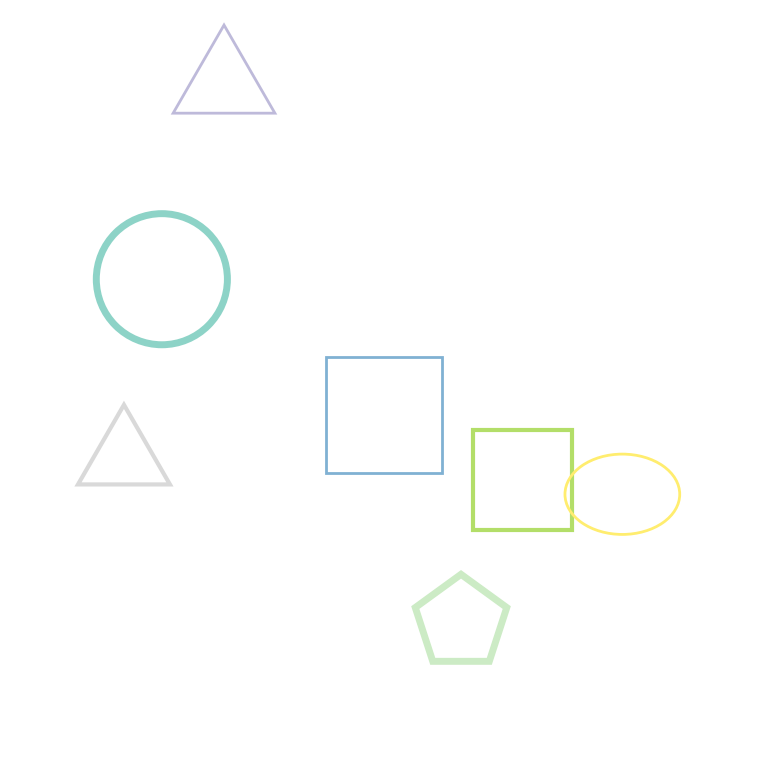[{"shape": "circle", "thickness": 2.5, "radius": 0.43, "center": [0.21, 0.637]}, {"shape": "triangle", "thickness": 1, "radius": 0.38, "center": [0.291, 0.891]}, {"shape": "square", "thickness": 1, "radius": 0.38, "center": [0.499, 0.461]}, {"shape": "square", "thickness": 1.5, "radius": 0.32, "center": [0.679, 0.376]}, {"shape": "triangle", "thickness": 1.5, "radius": 0.34, "center": [0.161, 0.405]}, {"shape": "pentagon", "thickness": 2.5, "radius": 0.31, "center": [0.599, 0.192]}, {"shape": "oval", "thickness": 1, "radius": 0.37, "center": [0.808, 0.358]}]